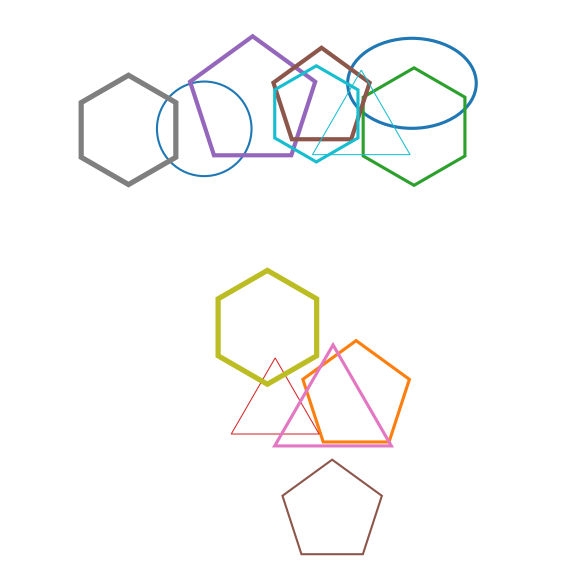[{"shape": "oval", "thickness": 1.5, "radius": 0.56, "center": [0.713, 0.855]}, {"shape": "circle", "thickness": 1, "radius": 0.41, "center": [0.354, 0.776]}, {"shape": "pentagon", "thickness": 1.5, "radius": 0.48, "center": [0.617, 0.312]}, {"shape": "hexagon", "thickness": 1.5, "radius": 0.51, "center": [0.717, 0.78]}, {"shape": "triangle", "thickness": 0.5, "radius": 0.44, "center": [0.477, 0.292]}, {"shape": "pentagon", "thickness": 2, "radius": 0.57, "center": [0.437, 0.822]}, {"shape": "pentagon", "thickness": 1, "radius": 0.45, "center": [0.575, 0.113]}, {"shape": "pentagon", "thickness": 2, "radius": 0.44, "center": [0.557, 0.829]}, {"shape": "triangle", "thickness": 1.5, "radius": 0.58, "center": [0.577, 0.285]}, {"shape": "hexagon", "thickness": 2.5, "radius": 0.47, "center": [0.223, 0.774]}, {"shape": "hexagon", "thickness": 2.5, "radius": 0.49, "center": [0.463, 0.432]}, {"shape": "triangle", "thickness": 0.5, "radius": 0.49, "center": [0.626, 0.78]}, {"shape": "hexagon", "thickness": 1.5, "radius": 0.42, "center": [0.548, 0.802]}]